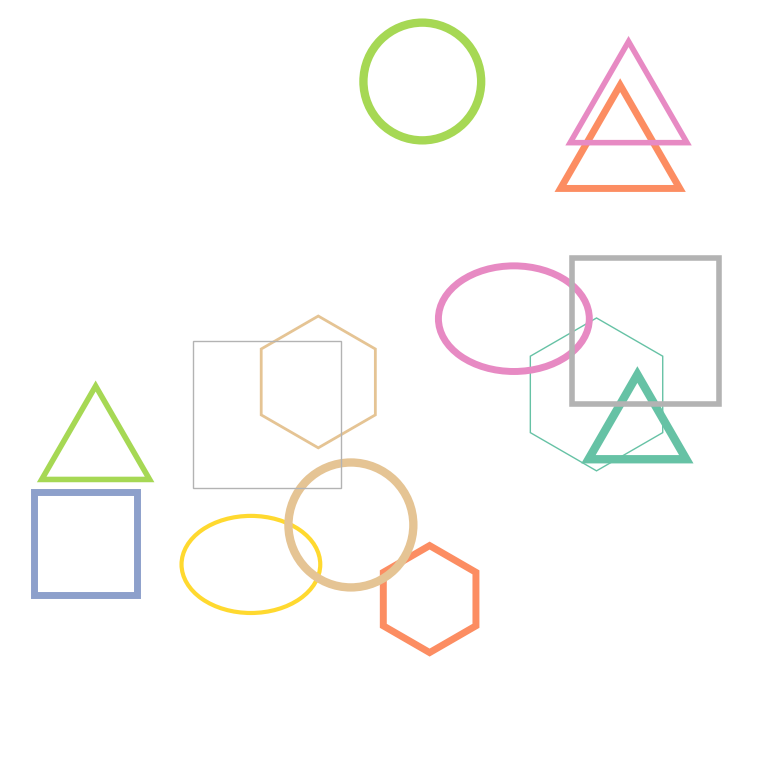[{"shape": "hexagon", "thickness": 0.5, "radius": 0.5, "center": [0.775, 0.488]}, {"shape": "triangle", "thickness": 3, "radius": 0.37, "center": [0.828, 0.44]}, {"shape": "triangle", "thickness": 2.5, "radius": 0.45, "center": [0.805, 0.8]}, {"shape": "hexagon", "thickness": 2.5, "radius": 0.35, "center": [0.558, 0.222]}, {"shape": "square", "thickness": 2.5, "radius": 0.33, "center": [0.111, 0.294]}, {"shape": "oval", "thickness": 2.5, "radius": 0.49, "center": [0.667, 0.586]}, {"shape": "triangle", "thickness": 2, "radius": 0.44, "center": [0.816, 0.859]}, {"shape": "circle", "thickness": 3, "radius": 0.38, "center": [0.548, 0.894]}, {"shape": "triangle", "thickness": 2, "radius": 0.4, "center": [0.124, 0.418]}, {"shape": "oval", "thickness": 1.5, "radius": 0.45, "center": [0.326, 0.267]}, {"shape": "circle", "thickness": 3, "radius": 0.41, "center": [0.456, 0.318]}, {"shape": "hexagon", "thickness": 1, "radius": 0.43, "center": [0.413, 0.504]}, {"shape": "square", "thickness": 2, "radius": 0.48, "center": [0.838, 0.57]}, {"shape": "square", "thickness": 0.5, "radius": 0.48, "center": [0.346, 0.462]}]